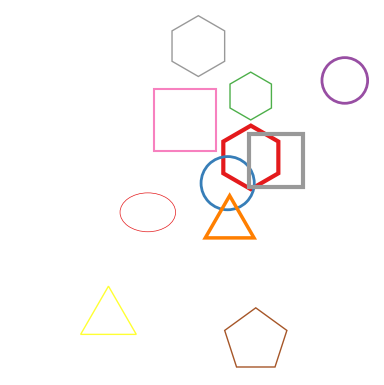[{"shape": "hexagon", "thickness": 3, "radius": 0.41, "center": [0.652, 0.591]}, {"shape": "oval", "thickness": 0.5, "radius": 0.36, "center": [0.384, 0.449]}, {"shape": "circle", "thickness": 2, "radius": 0.35, "center": [0.591, 0.524]}, {"shape": "hexagon", "thickness": 1, "radius": 0.31, "center": [0.651, 0.751]}, {"shape": "circle", "thickness": 2, "radius": 0.3, "center": [0.896, 0.791]}, {"shape": "triangle", "thickness": 2.5, "radius": 0.37, "center": [0.597, 0.419]}, {"shape": "triangle", "thickness": 1, "radius": 0.42, "center": [0.282, 0.173]}, {"shape": "pentagon", "thickness": 1, "radius": 0.42, "center": [0.664, 0.115]}, {"shape": "square", "thickness": 1.5, "radius": 0.4, "center": [0.481, 0.688]}, {"shape": "square", "thickness": 3, "radius": 0.35, "center": [0.717, 0.583]}, {"shape": "hexagon", "thickness": 1, "radius": 0.39, "center": [0.515, 0.88]}]